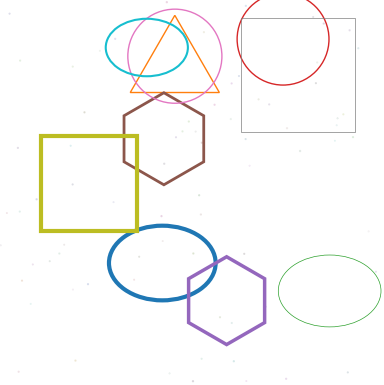[{"shape": "oval", "thickness": 3, "radius": 0.69, "center": [0.422, 0.317]}, {"shape": "triangle", "thickness": 1, "radius": 0.67, "center": [0.454, 0.827]}, {"shape": "oval", "thickness": 0.5, "radius": 0.67, "center": [0.856, 0.244]}, {"shape": "circle", "thickness": 1, "radius": 0.6, "center": [0.735, 0.898]}, {"shape": "hexagon", "thickness": 2.5, "radius": 0.57, "center": [0.589, 0.219]}, {"shape": "hexagon", "thickness": 2, "radius": 0.6, "center": [0.426, 0.64]}, {"shape": "circle", "thickness": 1, "radius": 0.61, "center": [0.454, 0.854]}, {"shape": "square", "thickness": 0.5, "radius": 0.74, "center": [0.774, 0.805]}, {"shape": "square", "thickness": 3, "radius": 0.62, "center": [0.231, 0.524]}, {"shape": "oval", "thickness": 1.5, "radius": 0.53, "center": [0.381, 0.877]}]